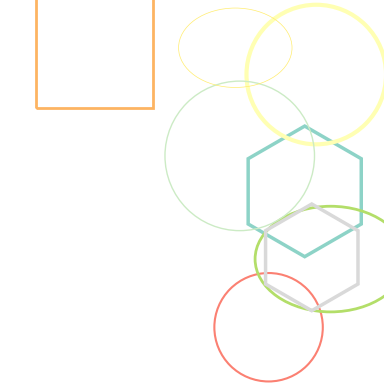[{"shape": "hexagon", "thickness": 2.5, "radius": 0.85, "center": [0.791, 0.503]}, {"shape": "circle", "thickness": 3, "radius": 0.91, "center": [0.821, 0.806]}, {"shape": "circle", "thickness": 1.5, "radius": 0.7, "center": [0.698, 0.15]}, {"shape": "square", "thickness": 2, "radius": 0.76, "center": [0.246, 0.874]}, {"shape": "oval", "thickness": 2, "radius": 0.98, "center": [0.859, 0.327]}, {"shape": "hexagon", "thickness": 2.5, "radius": 0.69, "center": [0.81, 0.332]}, {"shape": "circle", "thickness": 1, "radius": 0.97, "center": [0.623, 0.595]}, {"shape": "oval", "thickness": 0.5, "radius": 0.74, "center": [0.611, 0.876]}]